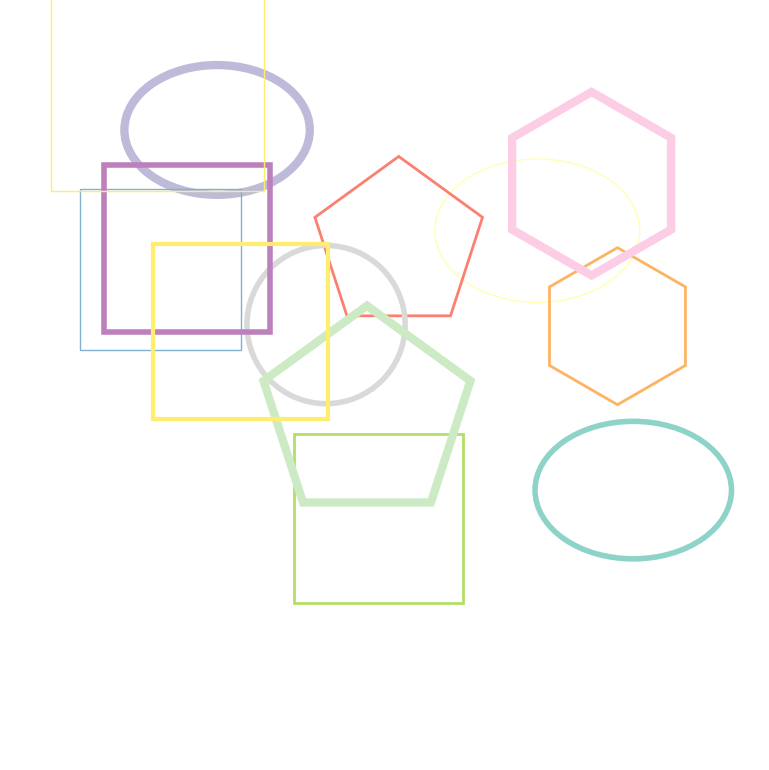[{"shape": "oval", "thickness": 2, "radius": 0.64, "center": [0.822, 0.364]}, {"shape": "oval", "thickness": 0.5, "radius": 0.67, "center": [0.698, 0.7]}, {"shape": "oval", "thickness": 3, "radius": 0.6, "center": [0.282, 0.831]}, {"shape": "pentagon", "thickness": 1, "radius": 0.57, "center": [0.518, 0.682]}, {"shape": "square", "thickness": 0.5, "radius": 0.52, "center": [0.209, 0.65]}, {"shape": "hexagon", "thickness": 1, "radius": 0.51, "center": [0.802, 0.576]}, {"shape": "square", "thickness": 1, "radius": 0.55, "center": [0.491, 0.327]}, {"shape": "hexagon", "thickness": 3, "radius": 0.6, "center": [0.768, 0.761]}, {"shape": "circle", "thickness": 2, "radius": 0.51, "center": [0.423, 0.578]}, {"shape": "square", "thickness": 2, "radius": 0.54, "center": [0.243, 0.677]}, {"shape": "pentagon", "thickness": 3, "radius": 0.71, "center": [0.477, 0.462]}, {"shape": "square", "thickness": 0.5, "radius": 0.69, "center": [0.204, 0.891]}, {"shape": "square", "thickness": 1.5, "radius": 0.57, "center": [0.312, 0.569]}]